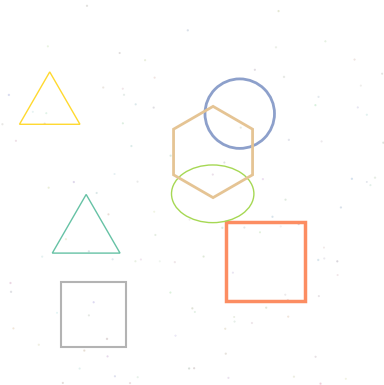[{"shape": "triangle", "thickness": 1, "radius": 0.51, "center": [0.224, 0.393]}, {"shape": "square", "thickness": 2.5, "radius": 0.51, "center": [0.689, 0.321]}, {"shape": "circle", "thickness": 2, "radius": 0.45, "center": [0.623, 0.705]}, {"shape": "oval", "thickness": 1, "radius": 0.54, "center": [0.552, 0.497]}, {"shape": "triangle", "thickness": 1, "radius": 0.45, "center": [0.129, 0.723]}, {"shape": "hexagon", "thickness": 2, "radius": 0.59, "center": [0.553, 0.605]}, {"shape": "square", "thickness": 1.5, "radius": 0.42, "center": [0.244, 0.183]}]